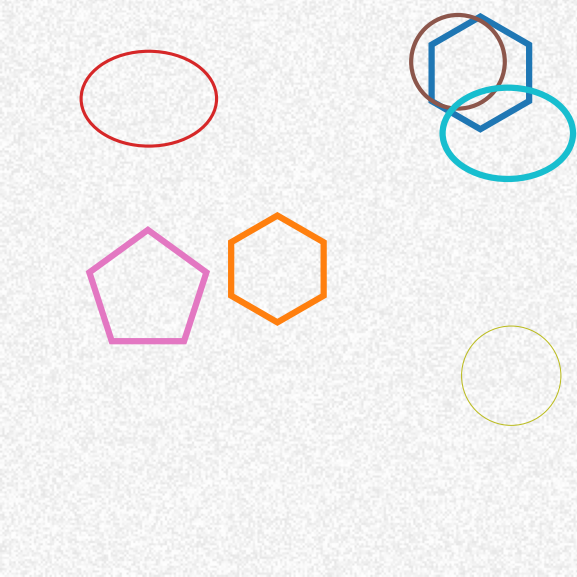[{"shape": "hexagon", "thickness": 3, "radius": 0.49, "center": [0.832, 0.873]}, {"shape": "hexagon", "thickness": 3, "radius": 0.46, "center": [0.48, 0.533]}, {"shape": "oval", "thickness": 1.5, "radius": 0.59, "center": [0.258, 0.828]}, {"shape": "circle", "thickness": 2, "radius": 0.41, "center": [0.793, 0.892]}, {"shape": "pentagon", "thickness": 3, "radius": 0.53, "center": [0.256, 0.495]}, {"shape": "circle", "thickness": 0.5, "radius": 0.43, "center": [0.885, 0.349]}, {"shape": "oval", "thickness": 3, "radius": 0.56, "center": [0.879, 0.768]}]